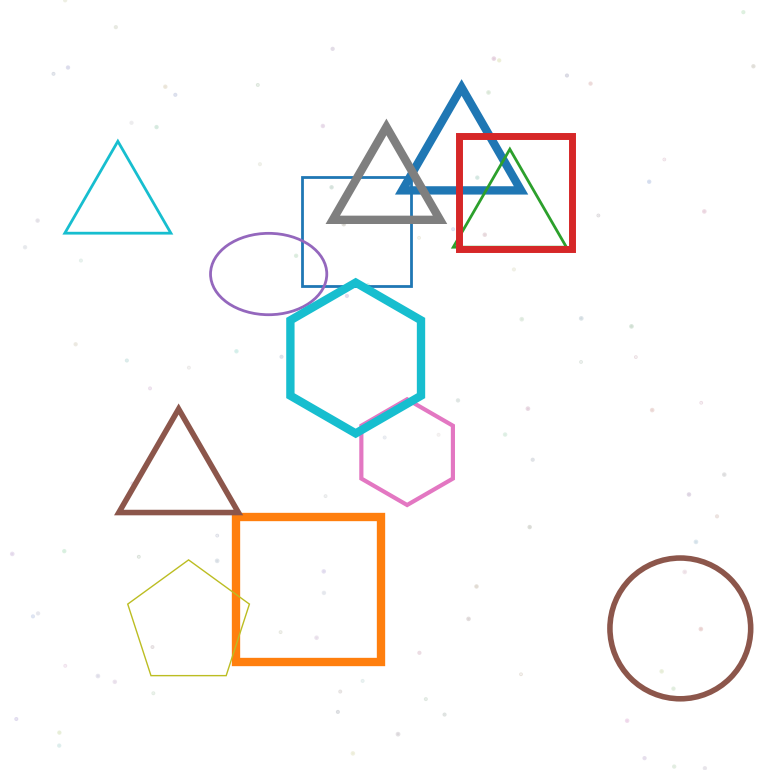[{"shape": "square", "thickness": 1, "radius": 0.35, "center": [0.463, 0.699]}, {"shape": "triangle", "thickness": 3, "radius": 0.45, "center": [0.6, 0.797]}, {"shape": "square", "thickness": 3, "radius": 0.47, "center": [0.401, 0.235]}, {"shape": "triangle", "thickness": 1, "radius": 0.42, "center": [0.662, 0.721]}, {"shape": "square", "thickness": 2.5, "radius": 0.37, "center": [0.67, 0.75]}, {"shape": "oval", "thickness": 1, "radius": 0.38, "center": [0.349, 0.644]}, {"shape": "triangle", "thickness": 2, "radius": 0.45, "center": [0.232, 0.379]}, {"shape": "circle", "thickness": 2, "radius": 0.46, "center": [0.884, 0.184]}, {"shape": "hexagon", "thickness": 1.5, "radius": 0.34, "center": [0.529, 0.413]}, {"shape": "triangle", "thickness": 3, "radius": 0.4, "center": [0.502, 0.755]}, {"shape": "pentagon", "thickness": 0.5, "radius": 0.42, "center": [0.245, 0.19]}, {"shape": "hexagon", "thickness": 3, "radius": 0.49, "center": [0.462, 0.535]}, {"shape": "triangle", "thickness": 1, "radius": 0.4, "center": [0.153, 0.737]}]